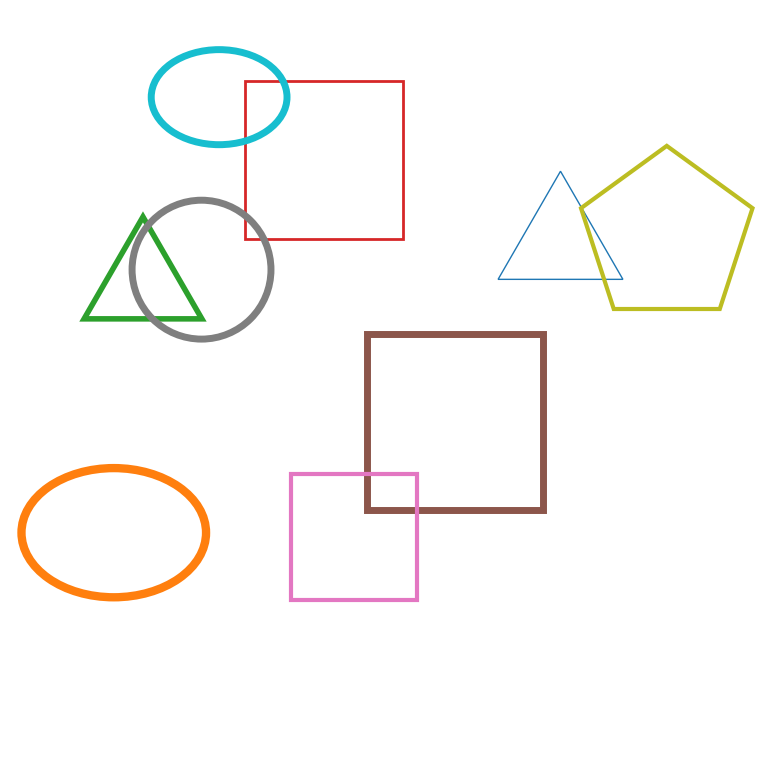[{"shape": "triangle", "thickness": 0.5, "radius": 0.47, "center": [0.728, 0.684]}, {"shape": "oval", "thickness": 3, "radius": 0.6, "center": [0.148, 0.308]}, {"shape": "triangle", "thickness": 2, "radius": 0.44, "center": [0.186, 0.63]}, {"shape": "square", "thickness": 1, "radius": 0.51, "center": [0.421, 0.792]}, {"shape": "square", "thickness": 2.5, "radius": 0.57, "center": [0.591, 0.452]}, {"shape": "square", "thickness": 1.5, "radius": 0.41, "center": [0.46, 0.302]}, {"shape": "circle", "thickness": 2.5, "radius": 0.45, "center": [0.262, 0.65]}, {"shape": "pentagon", "thickness": 1.5, "radius": 0.59, "center": [0.866, 0.693]}, {"shape": "oval", "thickness": 2.5, "radius": 0.44, "center": [0.285, 0.874]}]